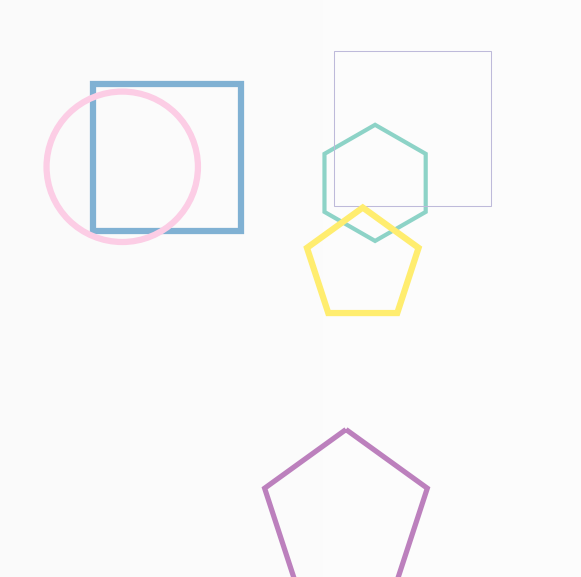[{"shape": "hexagon", "thickness": 2, "radius": 0.5, "center": [0.645, 0.682]}, {"shape": "square", "thickness": 0.5, "radius": 0.67, "center": [0.71, 0.777]}, {"shape": "square", "thickness": 3, "radius": 0.64, "center": [0.288, 0.726]}, {"shape": "circle", "thickness": 3, "radius": 0.65, "center": [0.21, 0.71]}, {"shape": "pentagon", "thickness": 2.5, "radius": 0.74, "center": [0.595, 0.108]}, {"shape": "pentagon", "thickness": 3, "radius": 0.5, "center": [0.624, 0.539]}]